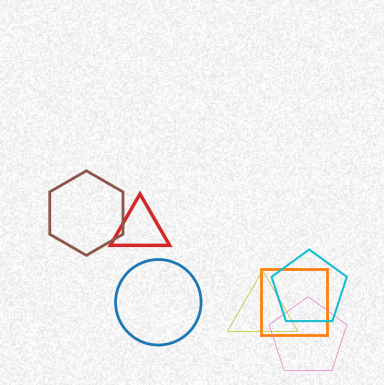[{"shape": "circle", "thickness": 2, "radius": 0.56, "center": [0.411, 0.215]}, {"shape": "square", "thickness": 2, "radius": 0.43, "center": [0.763, 0.216]}, {"shape": "triangle", "thickness": 2.5, "radius": 0.44, "center": [0.364, 0.407]}, {"shape": "hexagon", "thickness": 2, "radius": 0.55, "center": [0.224, 0.447]}, {"shape": "pentagon", "thickness": 0.5, "radius": 0.53, "center": [0.8, 0.123]}, {"shape": "triangle", "thickness": 0.5, "radius": 0.53, "center": [0.682, 0.192]}, {"shape": "pentagon", "thickness": 1.5, "radius": 0.51, "center": [0.803, 0.249]}]